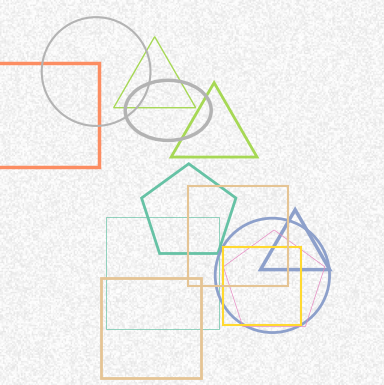[{"shape": "pentagon", "thickness": 2, "radius": 0.64, "center": [0.49, 0.446]}, {"shape": "square", "thickness": 0.5, "radius": 0.73, "center": [0.421, 0.291]}, {"shape": "square", "thickness": 2.5, "radius": 0.67, "center": [0.123, 0.702]}, {"shape": "circle", "thickness": 2, "radius": 0.74, "center": [0.707, 0.285]}, {"shape": "triangle", "thickness": 2.5, "radius": 0.52, "center": [0.767, 0.352]}, {"shape": "pentagon", "thickness": 0.5, "radius": 0.69, "center": [0.712, 0.264]}, {"shape": "triangle", "thickness": 1, "radius": 0.62, "center": [0.402, 0.782]}, {"shape": "triangle", "thickness": 2, "radius": 0.64, "center": [0.556, 0.656]}, {"shape": "square", "thickness": 1.5, "radius": 0.51, "center": [0.682, 0.258]}, {"shape": "square", "thickness": 1.5, "radius": 0.65, "center": [0.618, 0.387]}, {"shape": "square", "thickness": 2, "radius": 0.65, "center": [0.392, 0.148]}, {"shape": "circle", "thickness": 1.5, "radius": 0.71, "center": [0.25, 0.814]}, {"shape": "oval", "thickness": 2.5, "radius": 0.56, "center": [0.437, 0.713]}]